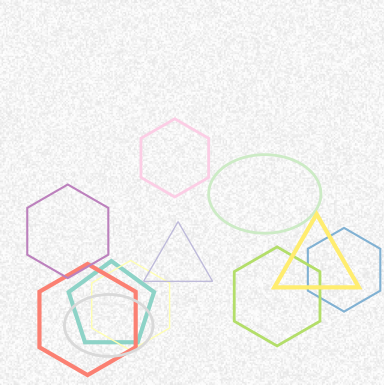[{"shape": "pentagon", "thickness": 3, "radius": 0.58, "center": [0.289, 0.205]}, {"shape": "hexagon", "thickness": 1, "radius": 0.58, "center": [0.339, 0.206]}, {"shape": "triangle", "thickness": 1, "radius": 0.52, "center": [0.463, 0.321]}, {"shape": "hexagon", "thickness": 3, "radius": 0.72, "center": [0.227, 0.17]}, {"shape": "hexagon", "thickness": 1.5, "radius": 0.54, "center": [0.894, 0.299]}, {"shape": "hexagon", "thickness": 2, "radius": 0.64, "center": [0.72, 0.23]}, {"shape": "hexagon", "thickness": 2, "radius": 0.51, "center": [0.454, 0.59]}, {"shape": "oval", "thickness": 2, "radius": 0.57, "center": [0.282, 0.155]}, {"shape": "hexagon", "thickness": 1.5, "radius": 0.61, "center": [0.176, 0.399]}, {"shape": "oval", "thickness": 2, "radius": 0.73, "center": [0.688, 0.496]}, {"shape": "triangle", "thickness": 3, "radius": 0.63, "center": [0.822, 0.317]}]